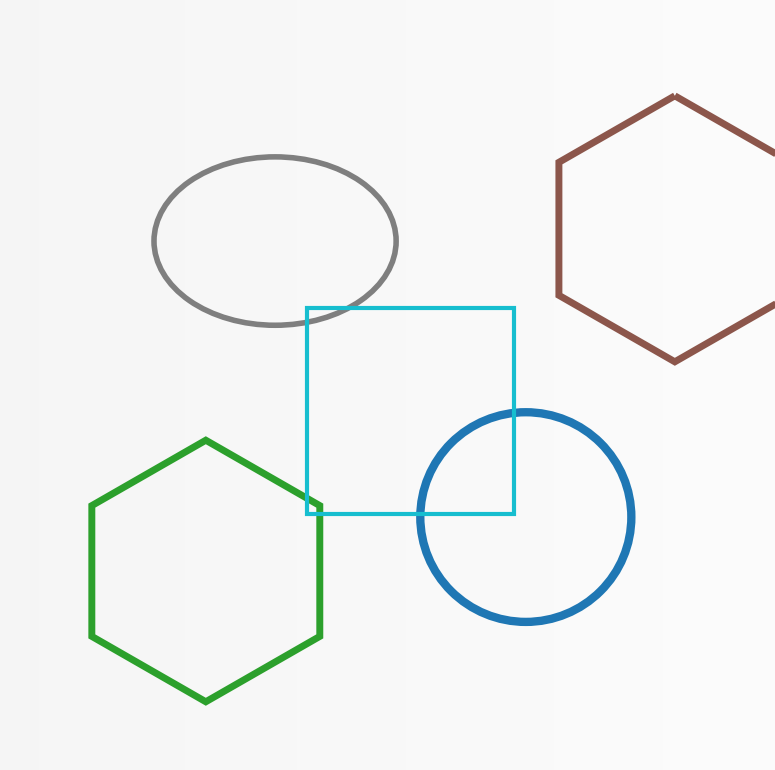[{"shape": "circle", "thickness": 3, "radius": 0.68, "center": [0.678, 0.328]}, {"shape": "hexagon", "thickness": 2.5, "radius": 0.85, "center": [0.266, 0.258]}, {"shape": "hexagon", "thickness": 2.5, "radius": 0.86, "center": [0.871, 0.703]}, {"shape": "oval", "thickness": 2, "radius": 0.78, "center": [0.355, 0.687]}, {"shape": "square", "thickness": 1.5, "radius": 0.67, "center": [0.53, 0.466]}]